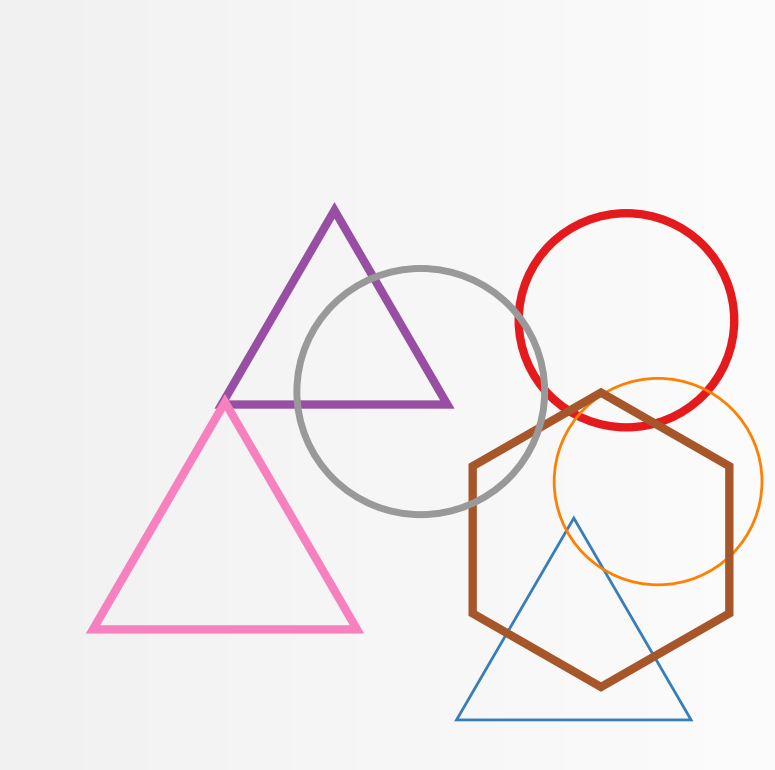[{"shape": "circle", "thickness": 3, "radius": 0.7, "center": [0.808, 0.584]}, {"shape": "triangle", "thickness": 1, "radius": 0.87, "center": [0.74, 0.152]}, {"shape": "triangle", "thickness": 3, "radius": 0.84, "center": [0.432, 0.559]}, {"shape": "circle", "thickness": 1, "radius": 0.67, "center": [0.849, 0.375]}, {"shape": "hexagon", "thickness": 3, "radius": 0.96, "center": [0.775, 0.299]}, {"shape": "triangle", "thickness": 3, "radius": 0.98, "center": [0.29, 0.281]}, {"shape": "circle", "thickness": 2.5, "radius": 0.8, "center": [0.543, 0.491]}]